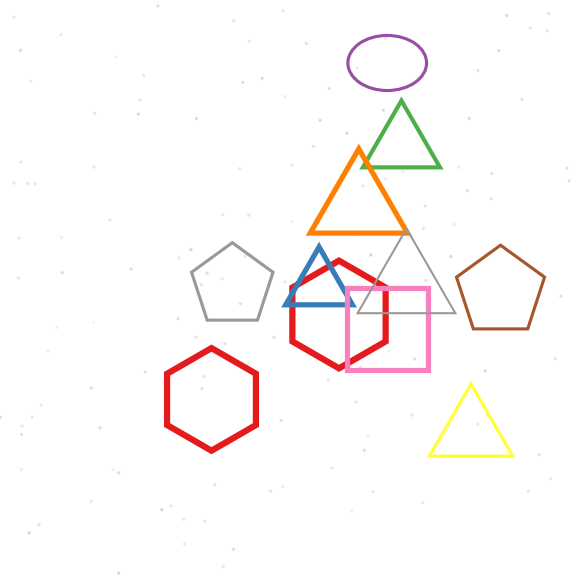[{"shape": "hexagon", "thickness": 3, "radius": 0.44, "center": [0.366, 0.308]}, {"shape": "hexagon", "thickness": 3, "radius": 0.47, "center": [0.587, 0.455]}, {"shape": "triangle", "thickness": 2.5, "radius": 0.33, "center": [0.553, 0.505]}, {"shape": "triangle", "thickness": 2, "radius": 0.39, "center": [0.695, 0.748]}, {"shape": "oval", "thickness": 1.5, "radius": 0.34, "center": [0.671, 0.89]}, {"shape": "triangle", "thickness": 2.5, "radius": 0.49, "center": [0.621, 0.644]}, {"shape": "triangle", "thickness": 1.5, "radius": 0.42, "center": [0.816, 0.251]}, {"shape": "pentagon", "thickness": 1.5, "radius": 0.4, "center": [0.867, 0.494]}, {"shape": "square", "thickness": 2.5, "radius": 0.35, "center": [0.671, 0.43]}, {"shape": "triangle", "thickness": 1, "radius": 0.49, "center": [0.704, 0.506]}, {"shape": "pentagon", "thickness": 1.5, "radius": 0.37, "center": [0.402, 0.505]}]